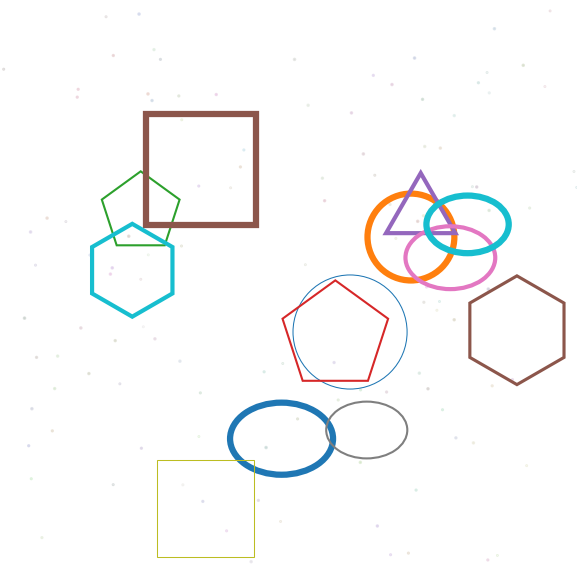[{"shape": "circle", "thickness": 0.5, "radius": 0.49, "center": [0.606, 0.424]}, {"shape": "oval", "thickness": 3, "radius": 0.45, "center": [0.488, 0.239]}, {"shape": "circle", "thickness": 3, "radius": 0.38, "center": [0.712, 0.589]}, {"shape": "pentagon", "thickness": 1, "radius": 0.35, "center": [0.244, 0.632]}, {"shape": "pentagon", "thickness": 1, "radius": 0.48, "center": [0.581, 0.418]}, {"shape": "triangle", "thickness": 2, "radius": 0.35, "center": [0.729, 0.63]}, {"shape": "hexagon", "thickness": 1.5, "radius": 0.47, "center": [0.895, 0.427]}, {"shape": "square", "thickness": 3, "radius": 0.48, "center": [0.348, 0.706]}, {"shape": "oval", "thickness": 2, "radius": 0.39, "center": [0.78, 0.553]}, {"shape": "oval", "thickness": 1, "radius": 0.35, "center": [0.635, 0.255]}, {"shape": "square", "thickness": 0.5, "radius": 0.42, "center": [0.356, 0.119]}, {"shape": "oval", "thickness": 3, "radius": 0.36, "center": [0.81, 0.611]}, {"shape": "hexagon", "thickness": 2, "radius": 0.4, "center": [0.229, 0.531]}]